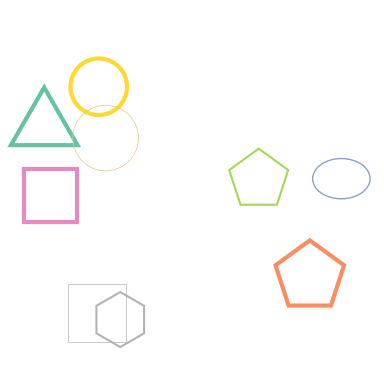[{"shape": "triangle", "thickness": 3, "radius": 0.5, "center": [0.115, 0.673]}, {"shape": "pentagon", "thickness": 3, "radius": 0.47, "center": [0.805, 0.282]}, {"shape": "oval", "thickness": 1, "radius": 0.37, "center": [0.887, 0.536]}, {"shape": "square", "thickness": 3, "radius": 0.35, "center": [0.131, 0.493]}, {"shape": "pentagon", "thickness": 1.5, "radius": 0.4, "center": [0.672, 0.533]}, {"shape": "circle", "thickness": 3, "radius": 0.37, "center": [0.257, 0.775]}, {"shape": "circle", "thickness": 0.5, "radius": 0.43, "center": [0.274, 0.641]}, {"shape": "hexagon", "thickness": 1.5, "radius": 0.36, "center": [0.312, 0.17]}, {"shape": "square", "thickness": 0.5, "radius": 0.38, "center": [0.252, 0.186]}]